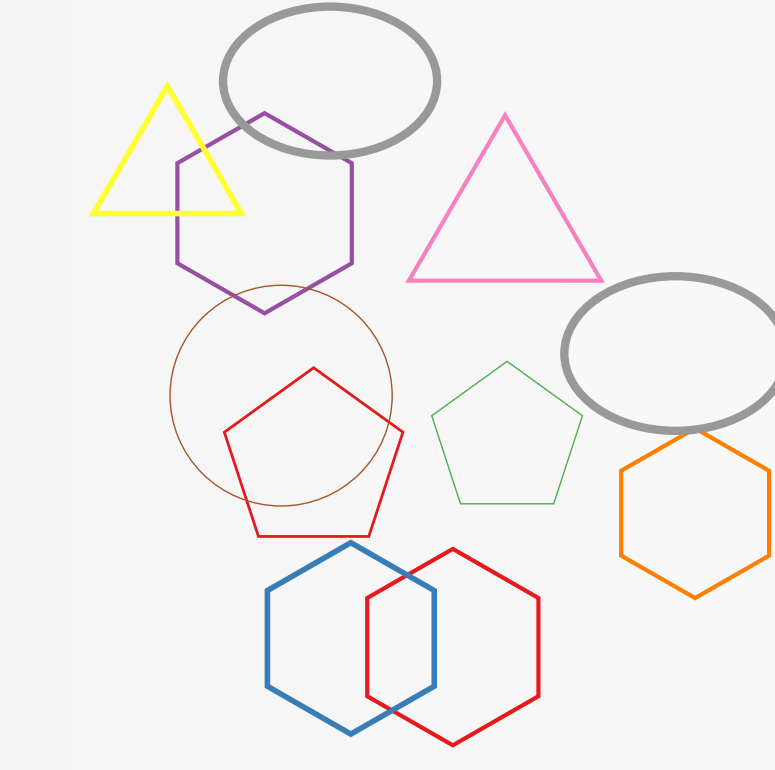[{"shape": "hexagon", "thickness": 1.5, "radius": 0.64, "center": [0.584, 0.16]}, {"shape": "pentagon", "thickness": 1, "radius": 0.61, "center": [0.405, 0.401]}, {"shape": "hexagon", "thickness": 2, "radius": 0.62, "center": [0.453, 0.171]}, {"shape": "pentagon", "thickness": 0.5, "radius": 0.51, "center": [0.654, 0.428]}, {"shape": "hexagon", "thickness": 1.5, "radius": 0.65, "center": [0.341, 0.723]}, {"shape": "hexagon", "thickness": 1.5, "radius": 0.55, "center": [0.897, 0.333]}, {"shape": "triangle", "thickness": 2, "radius": 0.55, "center": [0.216, 0.778]}, {"shape": "circle", "thickness": 0.5, "radius": 0.72, "center": [0.363, 0.486]}, {"shape": "triangle", "thickness": 1.5, "radius": 0.72, "center": [0.652, 0.707]}, {"shape": "oval", "thickness": 3, "radius": 0.69, "center": [0.426, 0.895]}, {"shape": "oval", "thickness": 3, "radius": 0.72, "center": [0.872, 0.541]}]